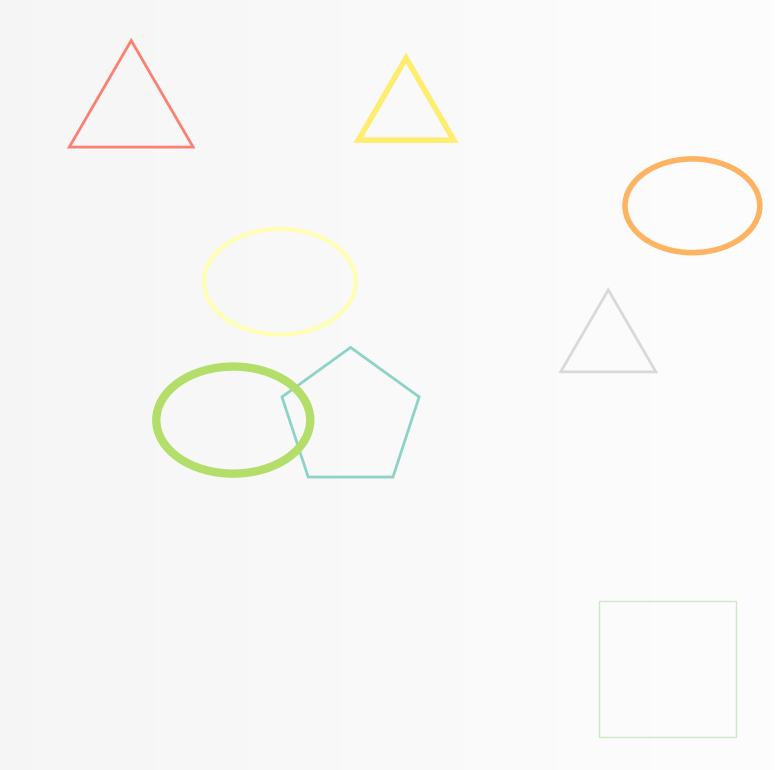[{"shape": "pentagon", "thickness": 1, "radius": 0.47, "center": [0.452, 0.456]}, {"shape": "oval", "thickness": 1.5, "radius": 0.49, "center": [0.361, 0.634]}, {"shape": "triangle", "thickness": 1, "radius": 0.46, "center": [0.169, 0.855]}, {"shape": "oval", "thickness": 2, "radius": 0.43, "center": [0.893, 0.733]}, {"shape": "oval", "thickness": 3, "radius": 0.5, "center": [0.301, 0.454]}, {"shape": "triangle", "thickness": 1, "radius": 0.35, "center": [0.785, 0.553]}, {"shape": "square", "thickness": 0.5, "radius": 0.44, "center": [0.862, 0.131]}, {"shape": "triangle", "thickness": 2, "radius": 0.36, "center": [0.524, 0.854]}]